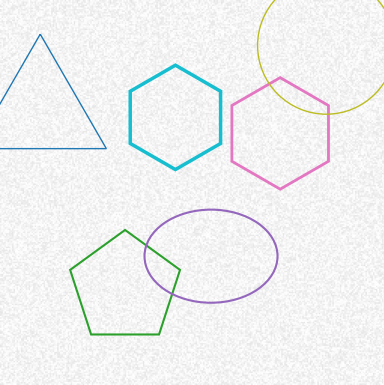[{"shape": "triangle", "thickness": 1, "radius": 0.99, "center": [0.105, 0.713]}, {"shape": "pentagon", "thickness": 1.5, "radius": 0.75, "center": [0.325, 0.253]}, {"shape": "oval", "thickness": 1.5, "radius": 0.86, "center": [0.548, 0.335]}, {"shape": "hexagon", "thickness": 2, "radius": 0.72, "center": [0.728, 0.654]}, {"shape": "circle", "thickness": 1, "radius": 0.89, "center": [0.848, 0.882]}, {"shape": "hexagon", "thickness": 2.5, "radius": 0.68, "center": [0.456, 0.695]}]